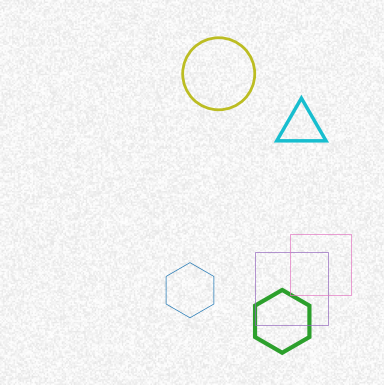[{"shape": "hexagon", "thickness": 0.5, "radius": 0.36, "center": [0.493, 0.246]}, {"shape": "hexagon", "thickness": 3, "radius": 0.41, "center": [0.733, 0.165]}, {"shape": "square", "thickness": 0.5, "radius": 0.48, "center": [0.758, 0.251]}, {"shape": "square", "thickness": 0.5, "radius": 0.4, "center": [0.833, 0.312]}, {"shape": "circle", "thickness": 2, "radius": 0.47, "center": [0.568, 0.808]}, {"shape": "triangle", "thickness": 2.5, "radius": 0.37, "center": [0.783, 0.671]}]